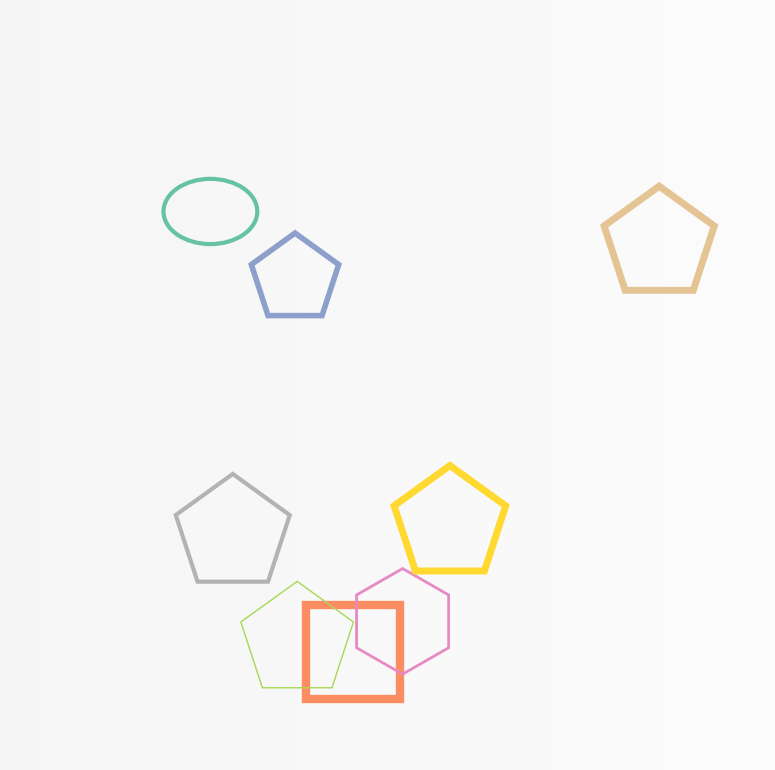[{"shape": "oval", "thickness": 1.5, "radius": 0.3, "center": [0.271, 0.725]}, {"shape": "square", "thickness": 3, "radius": 0.3, "center": [0.456, 0.153]}, {"shape": "pentagon", "thickness": 2, "radius": 0.3, "center": [0.381, 0.638]}, {"shape": "hexagon", "thickness": 1, "radius": 0.34, "center": [0.519, 0.193]}, {"shape": "pentagon", "thickness": 0.5, "radius": 0.38, "center": [0.383, 0.169]}, {"shape": "pentagon", "thickness": 2.5, "radius": 0.38, "center": [0.581, 0.32]}, {"shape": "pentagon", "thickness": 2.5, "radius": 0.37, "center": [0.851, 0.683]}, {"shape": "pentagon", "thickness": 1.5, "radius": 0.39, "center": [0.3, 0.307]}]